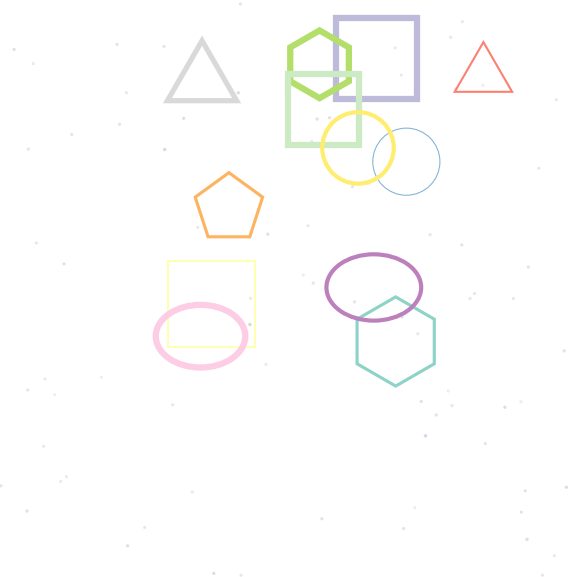[{"shape": "hexagon", "thickness": 1.5, "radius": 0.39, "center": [0.685, 0.408]}, {"shape": "square", "thickness": 1, "radius": 0.37, "center": [0.367, 0.472]}, {"shape": "square", "thickness": 3, "radius": 0.35, "center": [0.652, 0.898]}, {"shape": "triangle", "thickness": 1, "radius": 0.29, "center": [0.837, 0.869]}, {"shape": "circle", "thickness": 0.5, "radius": 0.29, "center": [0.704, 0.719]}, {"shape": "pentagon", "thickness": 1.5, "radius": 0.31, "center": [0.396, 0.639]}, {"shape": "hexagon", "thickness": 3, "radius": 0.29, "center": [0.553, 0.888]}, {"shape": "oval", "thickness": 3, "radius": 0.39, "center": [0.347, 0.417]}, {"shape": "triangle", "thickness": 2.5, "radius": 0.35, "center": [0.35, 0.859]}, {"shape": "oval", "thickness": 2, "radius": 0.41, "center": [0.647, 0.501]}, {"shape": "square", "thickness": 3, "radius": 0.31, "center": [0.56, 0.809]}, {"shape": "circle", "thickness": 2, "radius": 0.31, "center": [0.62, 0.743]}]